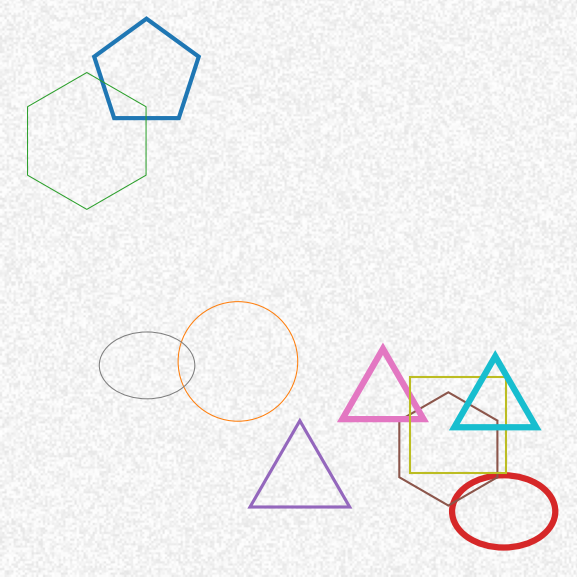[{"shape": "pentagon", "thickness": 2, "radius": 0.48, "center": [0.254, 0.872]}, {"shape": "circle", "thickness": 0.5, "radius": 0.52, "center": [0.412, 0.373]}, {"shape": "hexagon", "thickness": 0.5, "radius": 0.59, "center": [0.15, 0.755]}, {"shape": "oval", "thickness": 3, "radius": 0.45, "center": [0.872, 0.114]}, {"shape": "triangle", "thickness": 1.5, "radius": 0.5, "center": [0.519, 0.171]}, {"shape": "hexagon", "thickness": 1, "radius": 0.49, "center": [0.776, 0.222]}, {"shape": "triangle", "thickness": 3, "radius": 0.41, "center": [0.663, 0.314]}, {"shape": "oval", "thickness": 0.5, "radius": 0.41, "center": [0.255, 0.366]}, {"shape": "square", "thickness": 1, "radius": 0.42, "center": [0.793, 0.263]}, {"shape": "triangle", "thickness": 3, "radius": 0.41, "center": [0.858, 0.3]}]